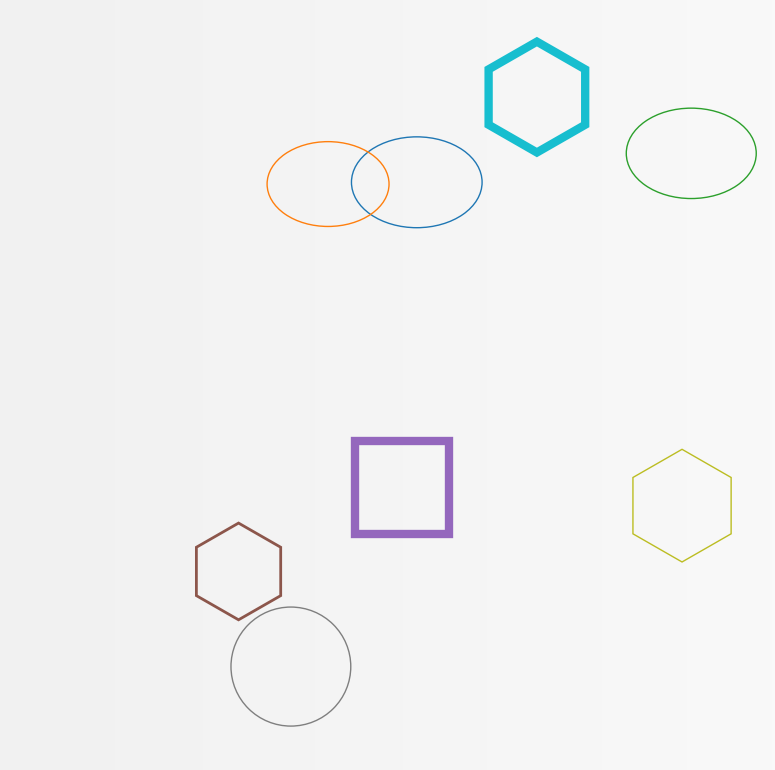[{"shape": "oval", "thickness": 0.5, "radius": 0.42, "center": [0.538, 0.763]}, {"shape": "oval", "thickness": 0.5, "radius": 0.39, "center": [0.423, 0.761]}, {"shape": "oval", "thickness": 0.5, "radius": 0.42, "center": [0.892, 0.801]}, {"shape": "square", "thickness": 3, "radius": 0.3, "center": [0.518, 0.367]}, {"shape": "hexagon", "thickness": 1, "radius": 0.31, "center": [0.308, 0.258]}, {"shape": "circle", "thickness": 0.5, "radius": 0.39, "center": [0.375, 0.134]}, {"shape": "hexagon", "thickness": 0.5, "radius": 0.37, "center": [0.88, 0.343]}, {"shape": "hexagon", "thickness": 3, "radius": 0.36, "center": [0.693, 0.874]}]